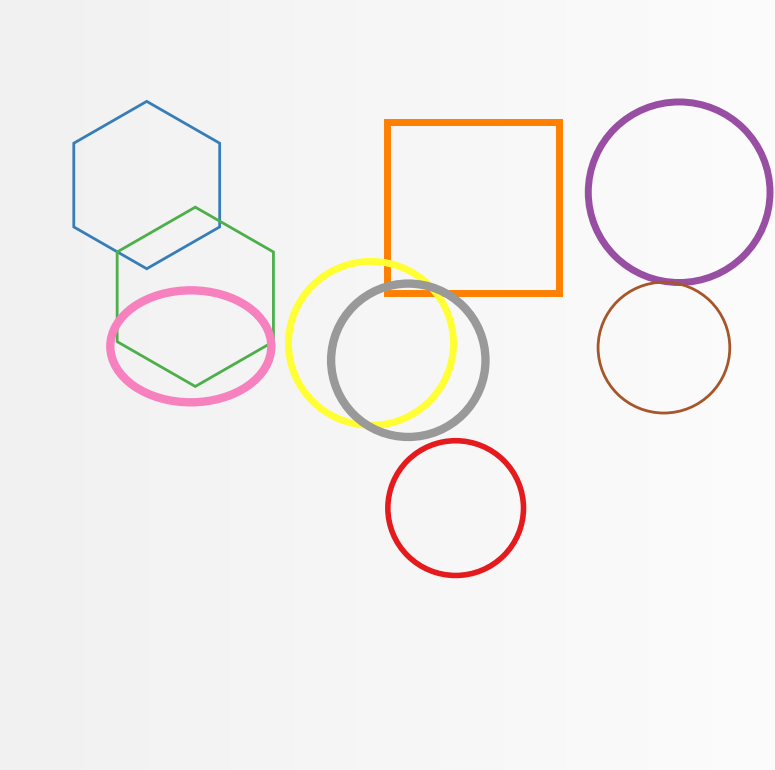[{"shape": "circle", "thickness": 2, "radius": 0.44, "center": [0.588, 0.34]}, {"shape": "hexagon", "thickness": 1, "radius": 0.54, "center": [0.189, 0.76]}, {"shape": "hexagon", "thickness": 1, "radius": 0.58, "center": [0.252, 0.615]}, {"shape": "circle", "thickness": 2.5, "radius": 0.59, "center": [0.876, 0.75]}, {"shape": "square", "thickness": 2.5, "radius": 0.55, "center": [0.61, 0.731]}, {"shape": "circle", "thickness": 2.5, "radius": 0.53, "center": [0.479, 0.554]}, {"shape": "circle", "thickness": 1, "radius": 0.42, "center": [0.857, 0.549]}, {"shape": "oval", "thickness": 3, "radius": 0.52, "center": [0.246, 0.55]}, {"shape": "circle", "thickness": 3, "radius": 0.5, "center": [0.527, 0.532]}]